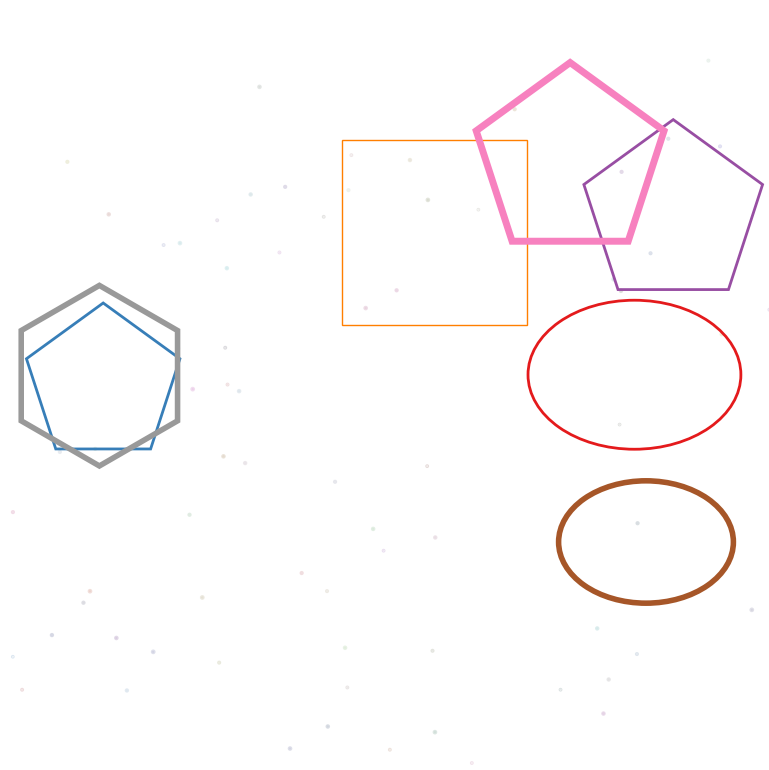[{"shape": "oval", "thickness": 1, "radius": 0.69, "center": [0.824, 0.513]}, {"shape": "pentagon", "thickness": 1, "radius": 0.52, "center": [0.134, 0.502]}, {"shape": "pentagon", "thickness": 1, "radius": 0.61, "center": [0.874, 0.723]}, {"shape": "square", "thickness": 0.5, "radius": 0.6, "center": [0.564, 0.698]}, {"shape": "oval", "thickness": 2, "radius": 0.57, "center": [0.839, 0.296]}, {"shape": "pentagon", "thickness": 2.5, "radius": 0.64, "center": [0.74, 0.79]}, {"shape": "hexagon", "thickness": 2, "radius": 0.59, "center": [0.129, 0.512]}]